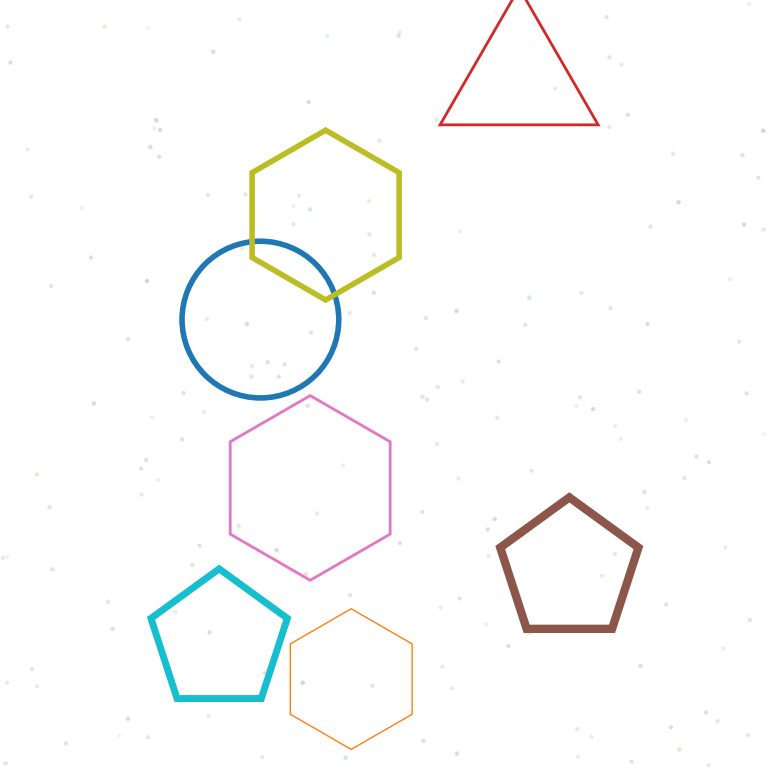[{"shape": "circle", "thickness": 2, "radius": 0.51, "center": [0.338, 0.585]}, {"shape": "hexagon", "thickness": 0.5, "radius": 0.46, "center": [0.456, 0.118]}, {"shape": "triangle", "thickness": 1, "radius": 0.59, "center": [0.674, 0.897]}, {"shape": "pentagon", "thickness": 3, "radius": 0.47, "center": [0.739, 0.26]}, {"shape": "hexagon", "thickness": 1, "radius": 0.6, "center": [0.403, 0.366]}, {"shape": "hexagon", "thickness": 2, "radius": 0.55, "center": [0.423, 0.721]}, {"shape": "pentagon", "thickness": 2.5, "radius": 0.47, "center": [0.285, 0.168]}]